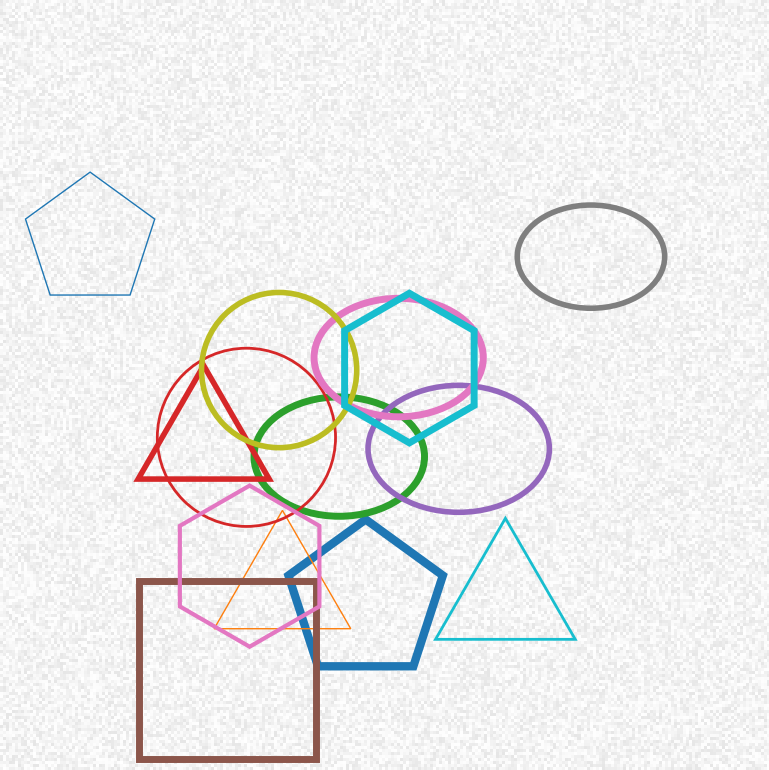[{"shape": "pentagon", "thickness": 0.5, "radius": 0.44, "center": [0.117, 0.688]}, {"shape": "pentagon", "thickness": 3, "radius": 0.53, "center": [0.475, 0.22]}, {"shape": "triangle", "thickness": 0.5, "radius": 0.51, "center": [0.367, 0.235]}, {"shape": "oval", "thickness": 2.5, "radius": 0.55, "center": [0.441, 0.407]}, {"shape": "circle", "thickness": 1, "radius": 0.58, "center": [0.32, 0.432]}, {"shape": "triangle", "thickness": 2, "radius": 0.49, "center": [0.265, 0.427]}, {"shape": "oval", "thickness": 2, "radius": 0.59, "center": [0.596, 0.417]}, {"shape": "square", "thickness": 2.5, "radius": 0.58, "center": [0.295, 0.13]}, {"shape": "oval", "thickness": 2.5, "radius": 0.55, "center": [0.518, 0.536]}, {"shape": "hexagon", "thickness": 1.5, "radius": 0.52, "center": [0.324, 0.265]}, {"shape": "oval", "thickness": 2, "radius": 0.48, "center": [0.767, 0.667]}, {"shape": "circle", "thickness": 2, "radius": 0.5, "center": [0.363, 0.519]}, {"shape": "triangle", "thickness": 1, "radius": 0.52, "center": [0.656, 0.222]}, {"shape": "hexagon", "thickness": 2.5, "radius": 0.49, "center": [0.532, 0.522]}]